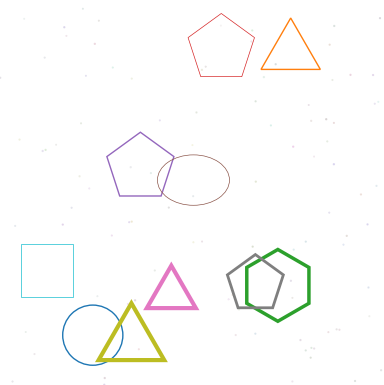[{"shape": "circle", "thickness": 1, "radius": 0.39, "center": [0.241, 0.129]}, {"shape": "triangle", "thickness": 1, "radius": 0.44, "center": [0.755, 0.864]}, {"shape": "hexagon", "thickness": 2.5, "radius": 0.47, "center": [0.722, 0.259]}, {"shape": "pentagon", "thickness": 0.5, "radius": 0.45, "center": [0.575, 0.874]}, {"shape": "pentagon", "thickness": 1, "radius": 0.46, "center": [0.365, 0.565]}, {"shape": "oval", "thickness": 0.5, "radius": 0.47, "center": [0.502, 0.532]}, {"shape": "triangle", "thickness": 3, "radius": 0.37, "center": [0.445, 0.236]}, {"shape": "pentagon", "thickness": 2, "radius": 0.38, "center": [0.663, 0.262]}, {"shape": "triangle", "thickness": 3, "radius": 0.49, "center": [0.341, 0.114]}, {"shape": "square", "thickness": 0.5, "radius": 0.34, "center": [0.122, 0.298]}]